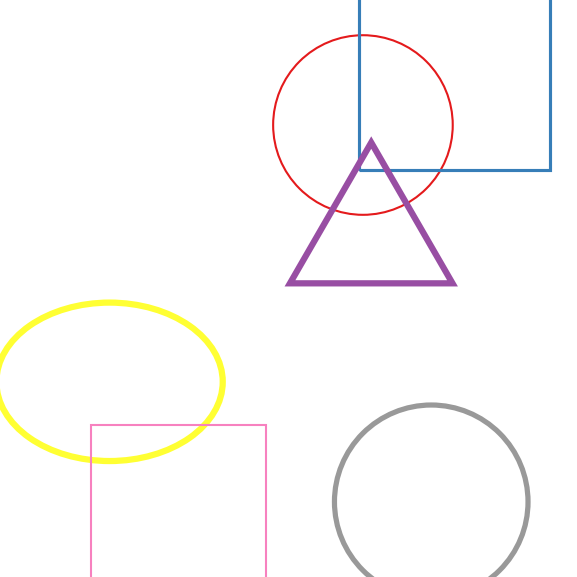[{"shape": "circle", "thickness": 1, "radius": 0.78, "center": [0.628, 0.783]}, {"shape": "square", "thickness": 1.5, "radius": 0.83, "center": [0.787, 0.87]}, {"shape": "triangle", "thickness": 3, "radius": 0.81, "center": [0.643, 0.59]}, {"shape": "oval", "thickness": 3, "radius": 0.98, "center": [0.19, 0.338]}, {"shape": "square", "thickness": 1, "radius": 0.76, "center": [0.309, 0.112]}, {"shape": "circle", "thickness": 2.5, "radius": 0.84, "center": [0.747, 0.13]}]